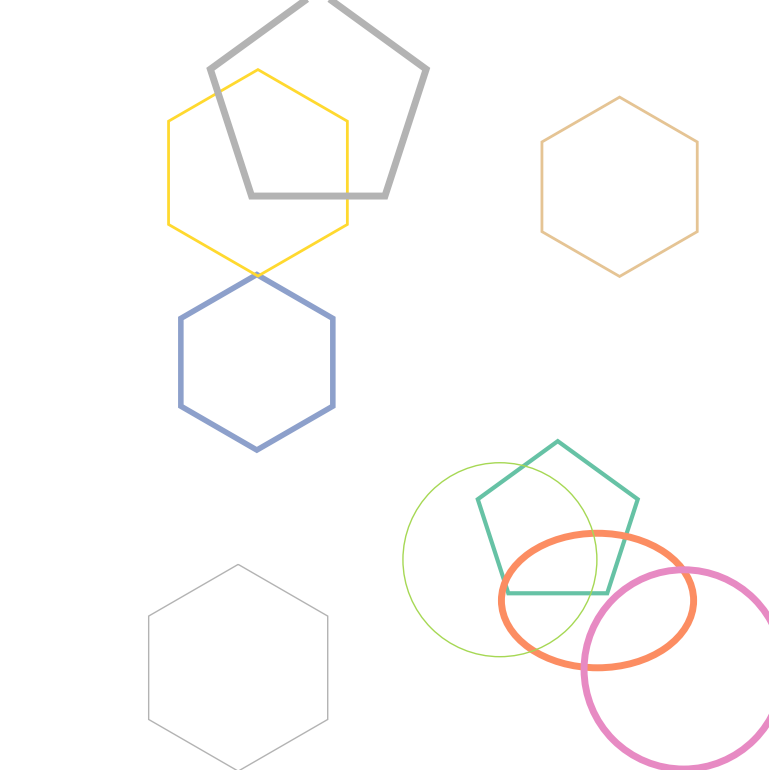[{"shape": "pentagon", "thickness": 1.5, "radius": 0.55, "center": [0.724, 0.318]}, {"shape": "oval", "thickness": 2.5, "radius": 0.62, "center": [0.776, 0.22]}, {"shape": "hexagon", "thickness": 2, "radius": 0.57, "center": [0.334, 0.529]}, {"shape": "circle", "thickness": 2.5, "radius": 0.65, "center": [0.888, 0.131]}, {"shape": "circle", "thickness": 0.5, "radius": 0.63, "center": [0.649, 0.273]}, {"shape": "hexagon", "thickness": 1, "radius": 0.67, "center": [0.335, 0.776]}, {"shape": "hexagon", "thickness": 1, "radius": 0.58, "center": [0.805, 0.757]}, {"shape": "pentagon", "thickness": 2.5, "radius": 0.74, "center": [0.413, 0.865]}, {"shape": "hexagon", "thickness": 0.5, "radius": 0.67, "center": [0.309, 0.133]}]